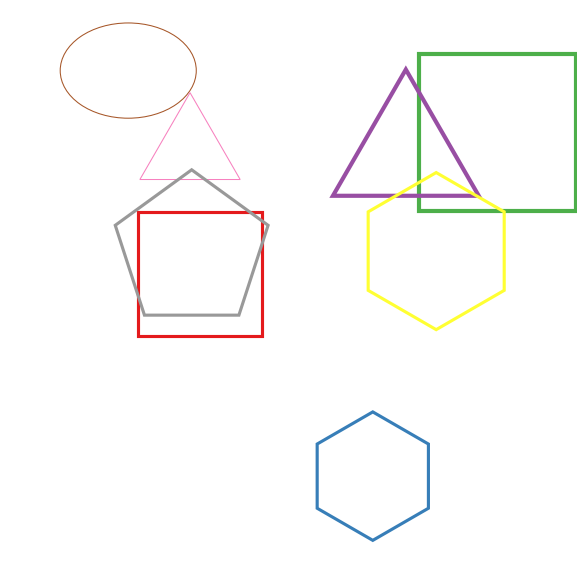[{"shape": "square", "thickness": 1.5, "radius": 0.53, "center": [0.346, 0.524]}, {"shape": "hexagon", "thickness": 1.5, "radius": 0.56, "center": [0.646, 0.175]}, {"shape": "square", "thickness": 2, "radius": 0.68, "center": [0.862, 0.769]}, {"shape": "triangle", "thickness": 2, "radius": 0.73, "center": [0.703, 0.733]}, {"shape": "hexagon", "thickness": 1.5, "radius": 0.68, "center": [0.755, 0.564]}, {"shape": "oval", "thickness": 0.5, "radius": 0.59, "center": [0.222, 0.877]}, {"shape": "triangle", "thickness": 0.5, "radius": 0.5, "center": [0.329, 0.738]}, {"shape": "pentagon", "thickness": 1.5, "radius": 0.7, "center": [0.332, 0.566]}]